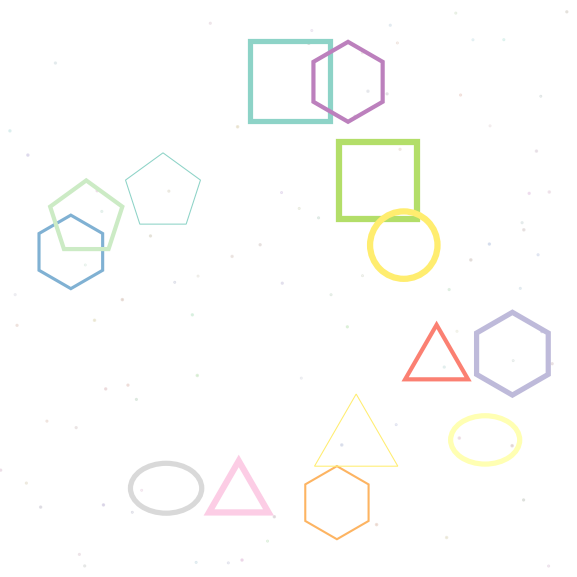[{"shape": "pentagon", "thickness": 0.5, "radius": 0.34, "center": [0.282, 0.666]}, {"shape": "square", "thickness": 2.5, "radius": 0.35, "center": [0.502, 0.86]}, {"shape": "oval", "thickness": 2.5, "radius": 0.3, "center": [0.84, 0.237]}, {"shape": "hexagon", "thickness": 2.5, "radius": 0.36, "center": [0.887, 0.387]}, {"shape": "triangle", "thickness": 2, "radius": 0.31, "center": [0.756, 0.374]}, {"shape": "hexagon", "thickness": 1.5, "radius": 0.32, "center": [0.123, 0.563]}, {"shape": "hexagon", "thickness": 1, "radius": 0.32, "center": [0.583, 0.129]}, {"shape": "square", "thickness": 3, "radius": 0.34, "center": [0.655, 0.686]}, {"shape": "triangle", "thickness": 3, "radius": 0.3, "center": [0.413, 0.142]}, {"shape": "oval", "thickness": 2.5, "radius": 0.31, "center": [0.288, 0.154]}, {"shape": "hexagon", "thickness": 2, "radius": 0.35, "center": [0.603, 0.857]}, {"shape": "pentagon", "thickness": 2, "radius": 0.33, "center": [0.149, 0.621]}, {"shape": "triangle", "thickness": 0.5, "radius": 0.42, "center": [0.617, 0.234]}, {"shape": "circle", "thickness": 3, "radius": 0.29, "center": [0.699, 0.575]}]